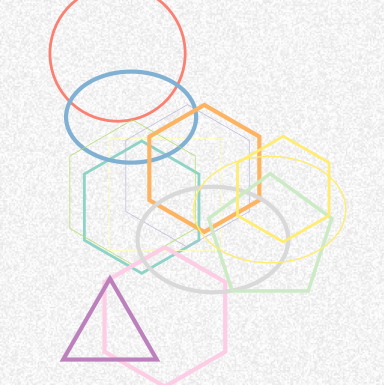[{"shape": "hexagon", "thickness": 2, "radius": 0.86, "center": [0.368, 0.462]}, {"shape": "square", "thickness": 0.5, "radius": 0.73, "center": [0.428, 0.495]}, {"shape": "hexagon", "thickness": 0.5, "radius": 0.93, "center": [0.487, 0.543]}, {"shape": "circle", "thickness": 2, "radius": 0.88, "center": [0.305, 0.861]}, {"shape": "oval", "thickness": 3, "radius": 0.84, "center": [0.341, 0.696]}, {"shape": "hexagon", "thickness": 3, "radius": 0.82, "center": [0.531, 0.563]}, {"shape": "hexagon", "thickness": 0.5, "radius": 0.94, "center": [0.344, 0.501]}, {"shape": "hexagon", "thickness": 3, "radius": 0.91, "center": [0.428, 0.177]}, {"shape": "oval", "thickness": 3, "radius": 0.98, "center": [0.553, 0.378]}, {"shape": "triangle", "thickness": 3, "radius": 0.7, "center": [0.286, 0.136]}, {"shape": "pentagon", "thickness": 2.5, "radius": 0.84, "center": [0.702, 0.381]}, {"shape": "hexagon", "thickness": 2, "radius": 0.69, "center": [0.736, 0.509]}, {"shape": "oval", "thickness": 1, "radius": 0.99, "center": [0.701, 0.456]}]